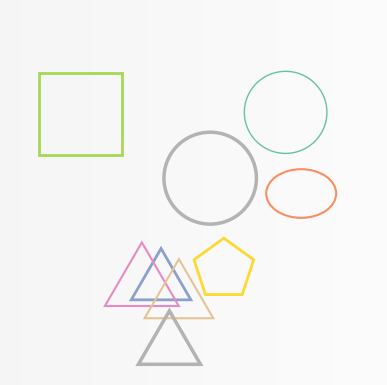[{"shape": "circle", "thickness": 1, "radius": 0.53, "center": [0.737, 0.708]}, {"shape": "oval", "thickness": 1.5, "radius": 0.45, "center": [0.777, 0.497]}, {"shape": "triangle", "thickness": 2, "radius": 0.44, "center": [0.416, 0.266]}, {"shape": "triangle", "thickness": 1.5, "radius": 0.55, "center": [0.366, 0.26]}, {"shape": "square", "thickness": 2, "radius": 0.53, "center": [0.207, 0.704]}, {"shape": "pentagon", "thickness": 2, "radius": 0.4, "center": [0.578, 0.3]}, {"shape": "triangle", "thickness": 1.5, "radius": 0.51, "center": [0.462, 0.225]}, {"shape": "triangle", "thickness": 2.5, "radius": 0.46, "center": [0.437, 0.1]}, {"shape": "circle", "thickness": 2.5, "radius": 0.6, "center": [0.542, 0.537]}]